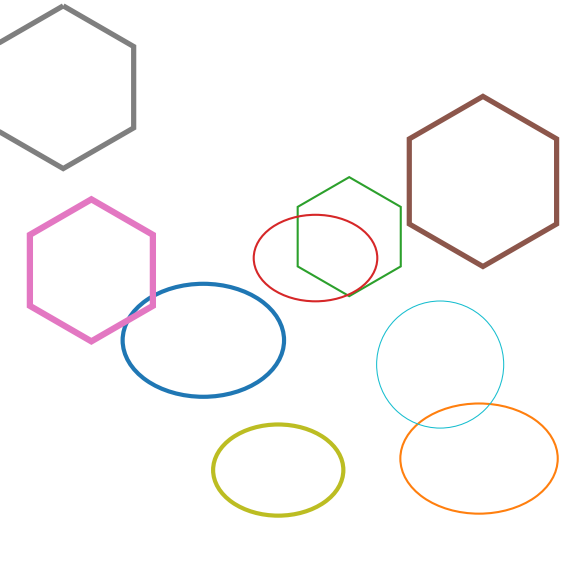[{"shape": "oval", "thickness": 2, "radius": 0.7, "center": [0.352, 0.41]}, {"shape": "oval", "thickness": 1, "radius": 0.68, "center": [0.829, 0.205]}, {"shape": "hexagon", "thickness": 1, "radius": 0.52, "center": [0.605, 0.589]}, {"shape": "oval", "thickness": 1, "radius": 0.53, "center": [0.546, 0.552]}, {"shape": "hexagon", "thickness": 2.5, "radius": 0.74, "center": [0.836, 0.685]}, {"shape": "hexagon", "thickness": 3, "radius": 0.61, "center": [0.158, 0.531]}, {"shape": "hexagon", "thickness": 2.5, "radius": 0.7, "center": [0.109, 0.848]}, {"shape": "oval", "thickness": 2, "radius": 0.56, "center": [0.482, 0.185]}, {"shape": "circle", "thickness": 0.5, "radius": 0.55, "center": [0.762, 0.368]}]